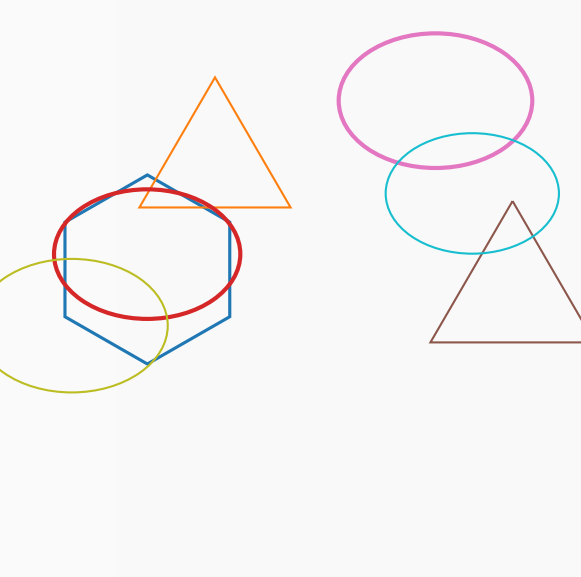[{"shape": "hexagon", "thickness": 1.5, "radius": 0.82, "center": [0.254, 0.533]}, {"shape": "triangle", "thickness": 1, "radius": 0.75, "center": [0.37, 0.715]}, {"shape": "oval", "thickness": 2, "radius": 0.8, "center": [0.253, 0.559]}, {"shape": "triangle", "thickness": 1, "radius": 0.82, "center": [0.882, 0.488]}, {"shape": "oval", "thickness": 2, "radius": 0.83, "center": [0.749, 0.825]}, {"shape": "oval", "thickness": 1, "radius": 0.83, "center": [0.123, 0.435]}, {"shape": "oval", "thickness": 1, "radius": 0.75, "center": [0.813, 0.664]}]